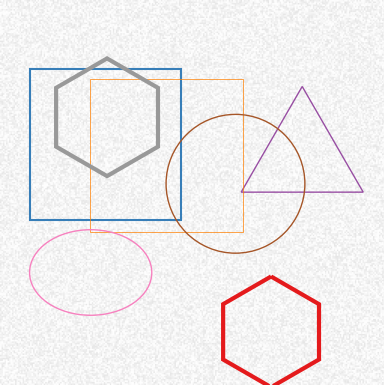[{"shape": "hexagon", "thickness": 3, "radius": 0.72, "center": [0.704, 0.138]}, {"shape": "square", "thickness": 1.5, "radius": 0.98, "center": [0.274, 0.625]}, {"shape": "triangle", "thickness": 1, "radius": 0.91, "center": [0.785, 0.592]}, {"shape": "square", "thickness": 0.5, "radius": 0.99, "center": [0.432, 0.595]}, {"shape": "circle", "thickness": 1, "radius": 0.9, "center": [0.612, 0.523]}, {"shape": "oval", "thickness": 1, "radius": 0.79, "center": [0.236, 0.292]}, {"shape": "hexagon", "thickness": 3, "radius": 0.76, "center": [0.278, 0.695]}]